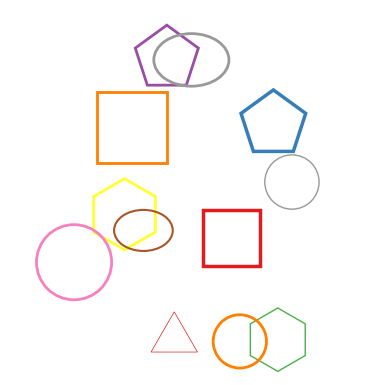[{"shape": "square", "thickness": 2.5, "radius": 0.37, "center": [0.601, 0.382]}, {"shape": "triangle", "thickness": 0.5, "radius": 0.35, "center": [0.453, 0.12]}, {"shape": "pentagon", "thickness": 2.5, "radius": 0.44, "center": [0.71, 0.678]}, {"shape": "hexagon", "thickness": 1, "radius": 0.41, "center": [0.722, 0.118]}, {"shape": "pentagon", "thickness": 2, "radius": 0.43, "center": [0.433, 0.849]}, {"shape": "circle", "thickness": 2, "radius": 0.35, "center": [0.623, 0.113]}, {"shape": "square", "thickness": 2, "radius": 0.46, "center": [0.343, 0.669]}, {"shape": "hexagon", "thickness": 2, "radius": 0.46, "center": [0.323, 0.444]}, {"shape": "oval", "thickness": 1.5, "radius": 0.38, "center": [0.372, 0.401]}, {"shape": "circle", "thickness": 2, "radius": 0.49, "center": [0.192, 0.319]}, {"shape": "oval", "thickness": 2, "radius": 0.49, "center": [0.497, 0.844]}, {"shape": "circle", "thickness": 1, "radius": 0.35, "center": [0.758, 0.527]}]